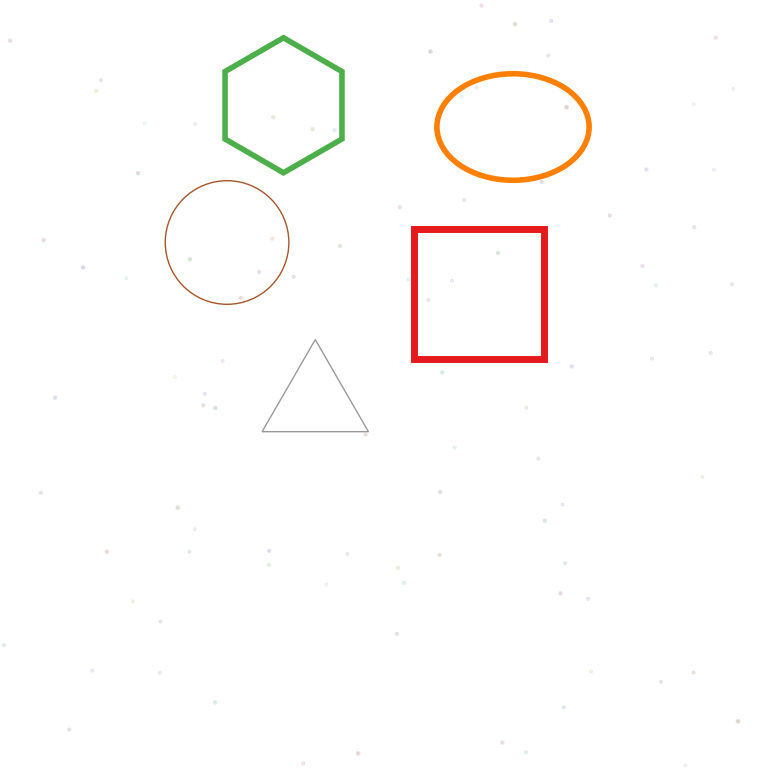[{"shape": "square", "thickness": 2.5, "radius": 0.42, "center": [0.622, 0.618]}, {"shape": "hexagon", "thickness": 2, "radius": 0.44, "center": [0.368, 0.863]}, {"shape": "oval", "thickness": 2, "radius": 0.49, "center": [0.666, 0.835]}, {"shape": "circle", "thickness": 0.5, "radius": 0.4, "center": [0.295, 0.685]}, {"shape": "triangle", "thickness": 0.5, "radius": 0.4, "center": [0.409, 0.479]}]